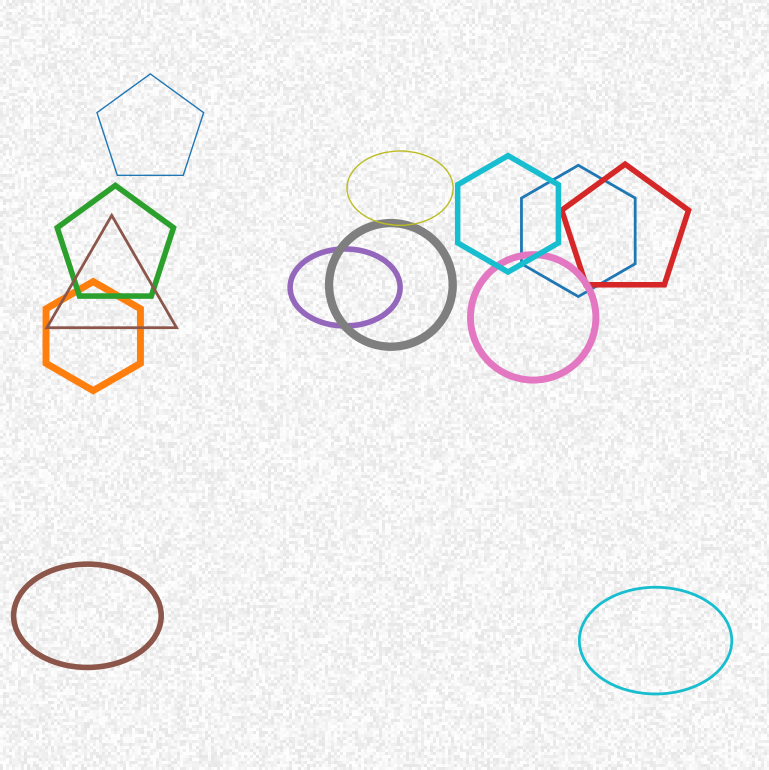[{"shape": "hexagon", "thickness": 1, "radius": 0.43, "center": [0.751, 0.7]}, {"shape": "pentagon", "thickness": 0.5, "radius": 0.36, "center": [0.195, 0.831]}, {"shape": "hexagon", "thickness": 2.5, "radius": 0.35, "center": [0.121, 0.564]}, {"shape": "pentagon", "thickness": 2, "radius": 0.4, "center": [0.15, 0.68]}, {"shape": "pentagon", "thickness": 2, "radius": 0.43, "center": [0.812, 0.7]}, {"shape": "oval", "thickness": 2, "radius": 0.36, "center": [0.448, 0.627]}, {"shape": "oval", "thickness": 2, "radius": 0.48, "center": [0.114, 0.2]}, {"shape": "triangle", "thickness": 1, "radius": 0.49, "center": [0.145, 0.623]}, {"shape": "circle", "thickness": 2.5, "radius": 0.41, "center": [0.692, 0.588]}, {"shape": "circle", "thickness": 3, "radius": 0.4, "center": [0.508, 0.63]}, {"shape": "oval", "thickness": 0.5, "radius": 0.34, "center": [0.52, 0.756]}, {"shape": "oval", "thickness": 1, "radius": 0.49, "center": [0.851, 0.168]}, {"shape": "hexagon", "thickness": 2, "radius": 0.38, "center": [0.66, 0.722]}]